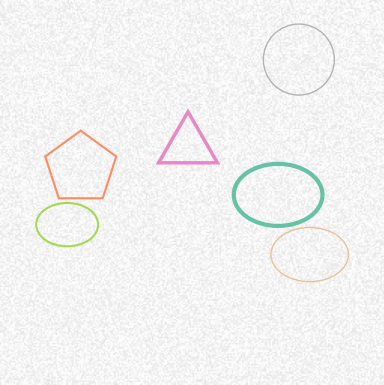[{"shape": "oval", "thickness": 3, "radius": 0.58, "center": [0.722, 0.494]}, {"shape": "pentagon", "thickness": 1.5, "radius": 0.48, "center": [0.21, 0.564]}, {"shape": "triangle", "thickness": 2.5, "radius": 0.44, "center": [0.488, 0.621]}, {"shape": "oval", "thickness": 1.5, "radius": 0.4, "center": [0.175, 0.417]}, {"shape": "oval", "thickness": 1, "radius": 0.5, "center": [0.804, 0.339]}, {"shape": "circle", "thickness": 1, "radius": 0.46, "center": [0.776, 0.845]}]